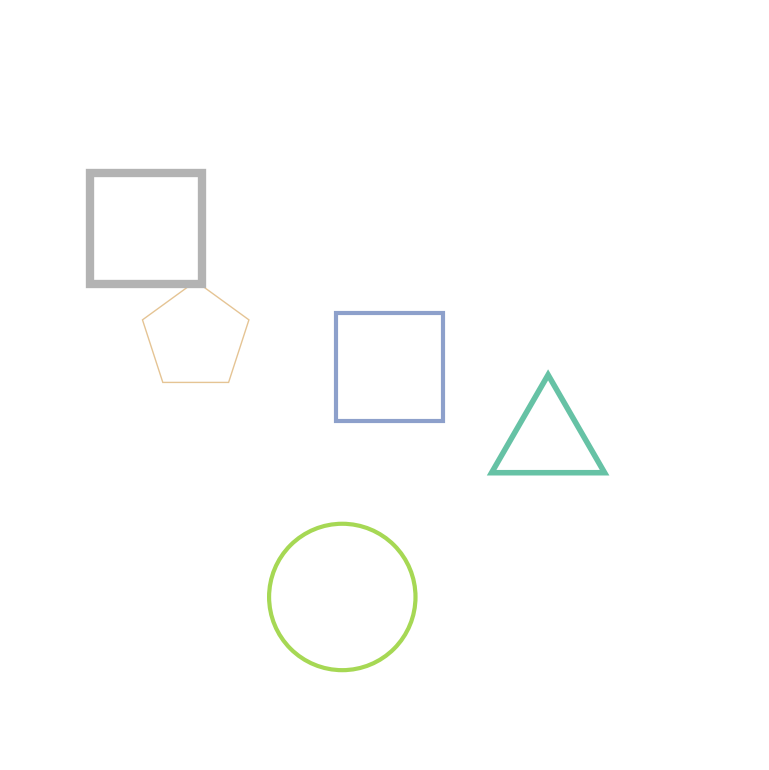[{"shape": "triangle", "thickness": 2, "radius": 0.42, "center": [0.712, 0.428]}, {"shape": "square", "thickness": 1.5, "radius": 0.35, "center": [0.505, 0.523]}, {"shape": "circle", "thickness": 1.5, "radius": 0.48, "center": [0.445, 0.225]}, {"shape": "pentagon", "thickness": 0.5, "radius": 0.36, "center": [0.254, 0.562]}, {"shape": "square", "thickness": 3, "radius": 0.36, "center": [0.189, 0.703]}]